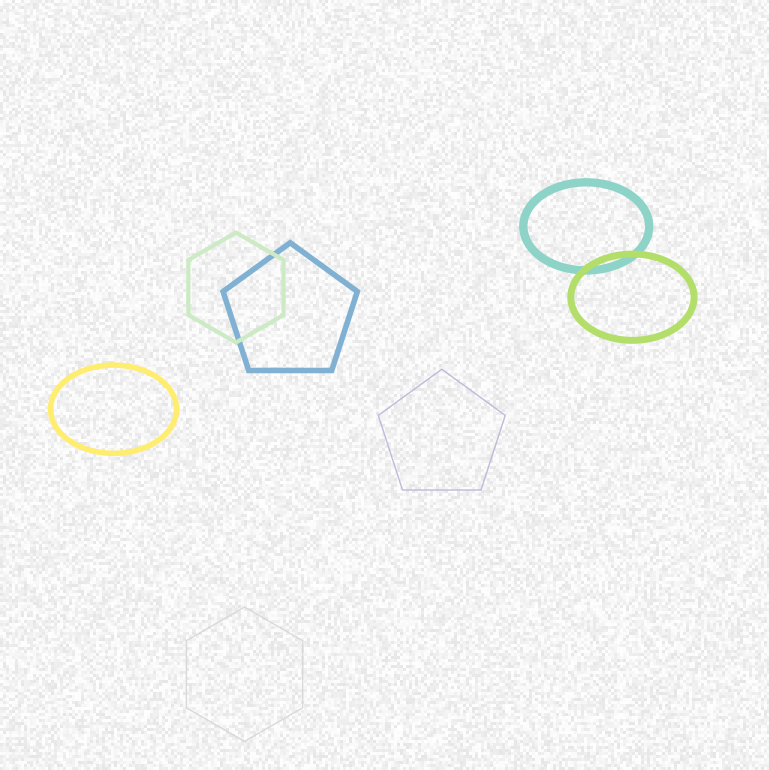[{"shape": "oval", "thickness": 3, "radius": 0.41, "center": [0.761, 0.706]}, {"shape": "pentagon", "thickness": 0.5, "radius": 0.43, "center": [0.574, 0.434]}, {"shape": "pentagon", "thickness": 2, "radius": 0.46, "center": [0.377, 0.593]}, {"shape": "oval", "thickness": 2.5, "radius": 0.4, "center": [0.821, 0.614]}, {"shape": "hexagon", "thickness": 0.5, "radius": 0.44, "center": [0.318, 0.124]}, {"shape": "hexagon", "thickness": 1.5, "radius": 0.36, "center": [0.306, 0.627]}, {"shape": "oval", "thickness": 2, "radius": 0.41, "center": [0.147, 0.469]}]